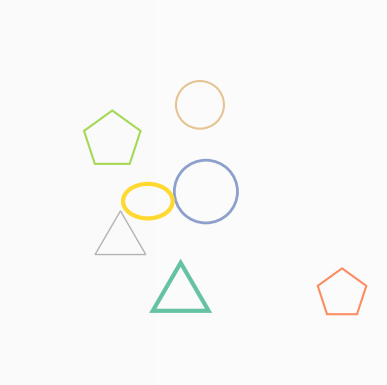[{"shape": "triangle", "thickness": 3, "radius": 0.42, "center": [0.466, 0.234]}, {"shape": "pentagon", "thickness": 1.5, "radius": 0.33, "center": [0.883, 0.237]}, {"shape": "circle", "thickness": 2, "radius": 0.41, "center": [0.531, 0.502]}, {"shape": "pentagon", "thickness": 1.5, "radius": 0.38, "center": [0.29, 0.636]}, {"shape": "oval", "thickness": 3, "radius": 0.32, "center": [0.382, 0.478]}, {"shape": "circle", "thickness": 1.5, "radius": 0.31, "center": [0.516, 0.728]}, {"shape": "triangle", "thickness": 1, "radius": 0.38, "center": [0.311, 0.377]}]